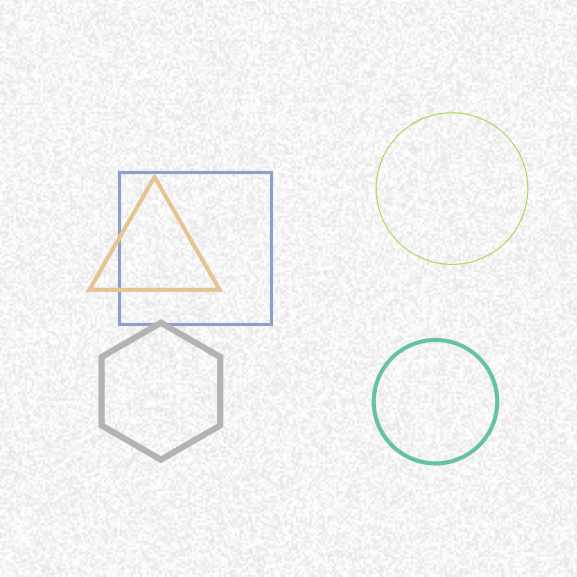[{"shape": "circle", "thickness": 2, "radius": 0.53, "center": [0.754, 0.304]}, {"shape": "square", "thickness": 1.5, "radius": 0.66, "center": [0.337, 0.57]}, {"shape": "circle", "thickness": 0.5, "radius": 0.66, "center": [0.783, 0.673]}, {"shape": "triangle", "thickness": 2, "radius": 0.65, "center": [0.267, 0.562]}, {"shape": "hexagon", "thickness": 3, "radius": 0.59, "center": [0.279, 0.322]}]